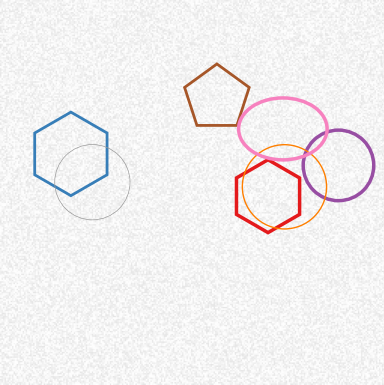[{"shape": "hexagon", "thickness": 2.5, "radius": 0.47, "center": [0.696, 0.49]}, {"shape": "hexagon", "thickness": 2, "radius": 0.54, "center": [0.184, 0.6]}, {"shape": "circle", "thickness": 2.5, "radius": 0.46, "center": [0.879, 0.57]}, {"shape": "circle", "thickness": 1, "radius": 0.55, "center": [0.739, 0.515]}, {"shape": "pentagon", "thickness": 2, "radius": 0.44, "center": [0.563, 0.746]}, {"shape": "oval", "thickness": 2.5, "radius": 0.57, "center": [0.735, 0.665]}, {"shape": "circle", "thickness": 0.5, "radius": 0.49, "center": [0.24, 0.527]}]